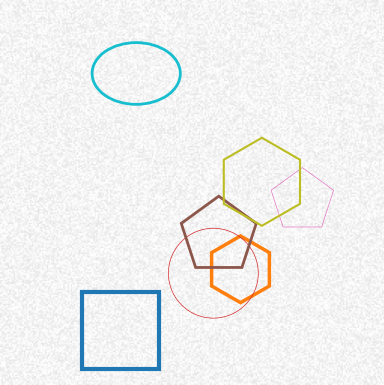[{"shape": "square", "thickness": 3, "radius": 0.49, "center": [0.313, 0.141]}, {"shape": "hexagon", "thickness": 2.5, "radius": 0.43, "center": [0.625, 0.3]}, {"shape": "circle", "thickness": 0.5, "radius": 0.58, "center": [0.554, 0.29]}, {"shape": "pentagon", "thickness": 2, "radius": 0.51, "center": [0.568, 0.388]}, {"shape": "pentagon", "thickness": 0.5, "radius": 0.43, "center": [0.785, 0.479]}, {"shape": "hexagon", "thickness": 1.5, "radius": 0.57, "center": [0.68, 0.528]}, {"shape": "oval", "thickness": 2, "radius": 0.57, "center": [0.354, 0.809]}]